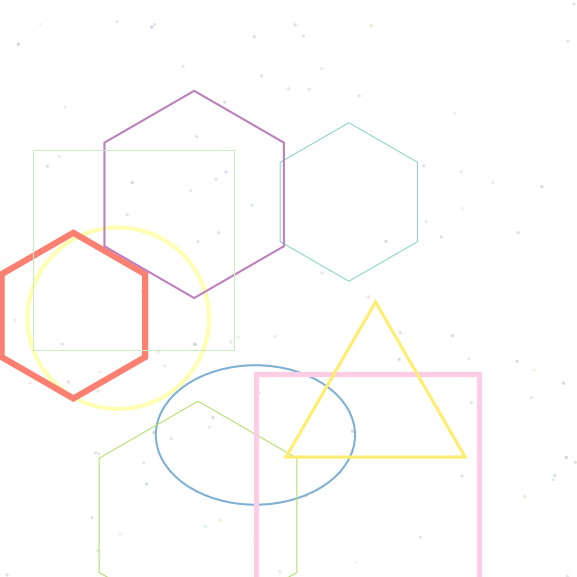[{"shape": "hexagon", "thickness": 0.5, "radius": 0.69, "center": [0.604, 0.649]}, {"shape": "circle", "thickness": 2, "radius": 0.79, "center": [0.205, 0.448]}, {"shape": "hexagon", "thickness": 3, "radius": 0.72, "center": [0.127, 0.453]}, {"shape": "oval", "thickness": 1, "radius": 0.86, "center": [0.442, 0.246]}, {"shape": "hexagon", "thickness": 0.5, "radius": 0.99, "center": [0.343, 0.107]}, {"shape": "square", "thickness": 2.5, "radius": 0.96, "center": [0.637, 0.159]}, {"shape": "hexagon", "thickness": 1, "radius": 0.9, "center": [0.336, 0.662]}, {"shape": "square", "thickness": 0.5, "radius": 0.87, "center": [0.231, 0.566]}, {"shape": "triangle", "thickness": 1.5, "radius": 0.9, "center": [0.65, 0.297]}]